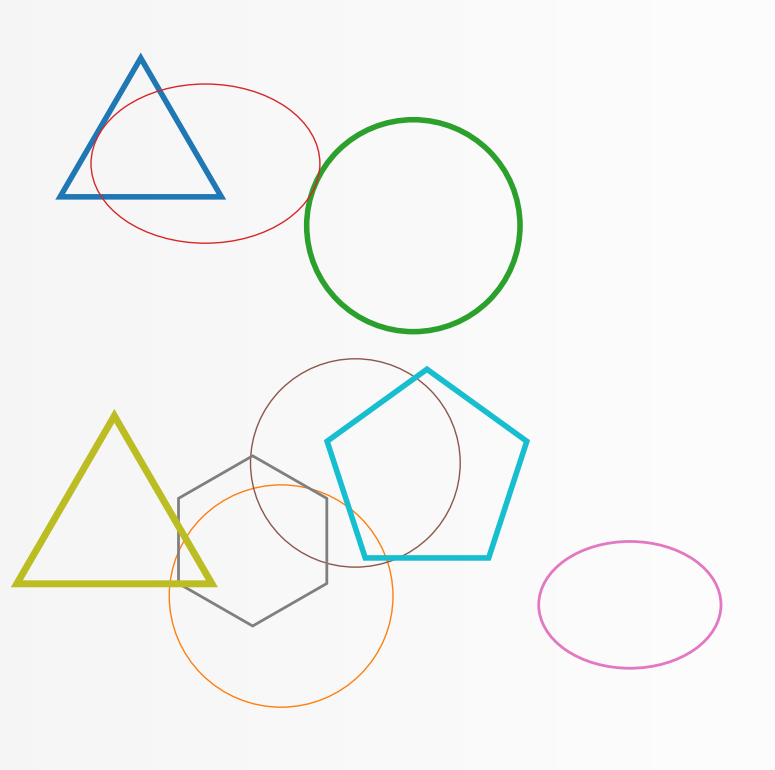[{"shape": "triangle", "thickness": 2, "radius": 0.6, "center": [0.182, 0.804]}, {"shape": "circle", "thickness": 0.5, "radius": 0.72, "center": [0.363, 0.226]}, {"shape": "circle", "thickness": 2, "radius": 0.69, "center": [0.533, 0.707]}, {"shape": "oval", "thickness": 0.5, "radius": 0.74, "center": [0.265, 0.788]}, {"shape": "circle", "thickness": 0.5, "radius": 0.68, "center": [0.459, 0.399]}, {"shape": "oval", "thickness": 1, "radius": 0.59, "center": [0.813, 0.214]}, {"shape": "hexagon", "thickness": 1, "radius": 0.55, "center": [0.326, 0.298]}, {"shape": "triangle", "thickness": 2.5, "radius": 0.73, "center": [0.148, 0.314]}, {"shape": "pentagon", "thickness": 2, "radius": 0.68, "center": [0.551, 0.385]}]